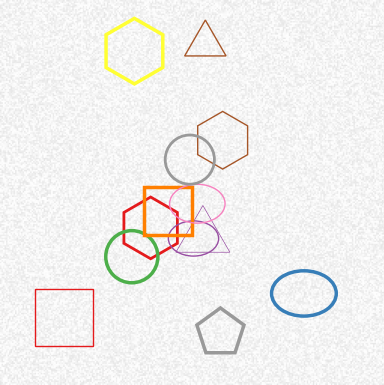[{"shape": "hexagon", "thickness": 2, "radius": 0.4, "center": [0.391, 0.408]}, {"shape": "square", "thickness": 1, "radius": 0.37, "center": [0.166, 0.176]}, {"shape": "oval", "thickness": 2.5, "radius": 0.42, "center": [0.789, 0.238]}, {"shape": "circle", "thickness": 2.5, "radius": 0.34, "center": [0.342, 0.333]}, {"shape": "triangle", "thickness": 0.5, "radius": 0.4, "center": [0.527, 0.385]}, {"shape": "oval", "thickness": 1, "radius": 0.33, "center": [0.503, 0.381]}, {"shape": "square", "thickness": 2.5, "radius": 0.31, "center": [0.436, 0.451]}, {"shape": "hexagon", "thickness": 2.5, "radius": 0.43, "center": [0.349, 0.867]}, {"shape": "hexagon", "thickness": 1, "radius": 0.37, "center": [0.578, 0.636]}, {"shape": "triangle", "thickness": 1, "radius": 0.31, "center": [0.533, 0.886]}, {"shape": "oval", "thickness": 1, "radius": 0.36, "center": [0.513, 0.471]}, {"shape": "pentagon", "thickness": 2.5, "radius": 0.32, "center": [0.573, 0.136]}, {"shape": "circle", "thickness": 2, "radius": 0.32, "center": [0.493, 0.585]}]